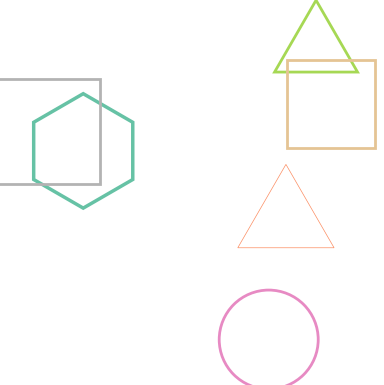[{"shape": "hexagon", "thickness": 2.5, "radius": 0.74, "center": [0.216, 0.608]}, {"shape": "triangle", "thickness": 0.5, "radius": 0.72, "center": [0.743, 0.429]}, {"shape": "circle", "thickness": 2, "radius": 0.64, "center": [0.698, 0.118]}, {"shape": "triangle", "thickness": 2, "radius": 0.62, "center": [0.821, 0.875]}, {"shape": "square", "thickness": 2, "radius": 0.57, "center": [0.859, 0.73]}, {"shape": "square", "thickness": 2, "radius": 0.68, "center": [0.122, 0.658]}]